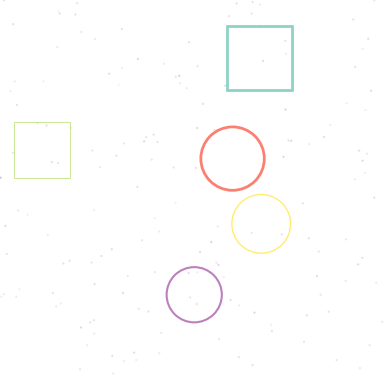[{"shape": "square", "thickness": 2, "radius": 0.42, "center": [0.673, 0.849]}, {"shape": "circle", "thickness": 2, "radius": 0.41, "center": [0.604, 0.588]}, {"shape": "square", "thickness": 0.5, "radius": 0.37, "center": [0.109, 0.61]}, {"shape": "circle", "thickness": 1.5, "radius": 0.36, "center": [0.504, 0.234]}, {"shape": "circle", "thickness": 1, "radius": 0.38, "center": [0.679, 0.419]}]